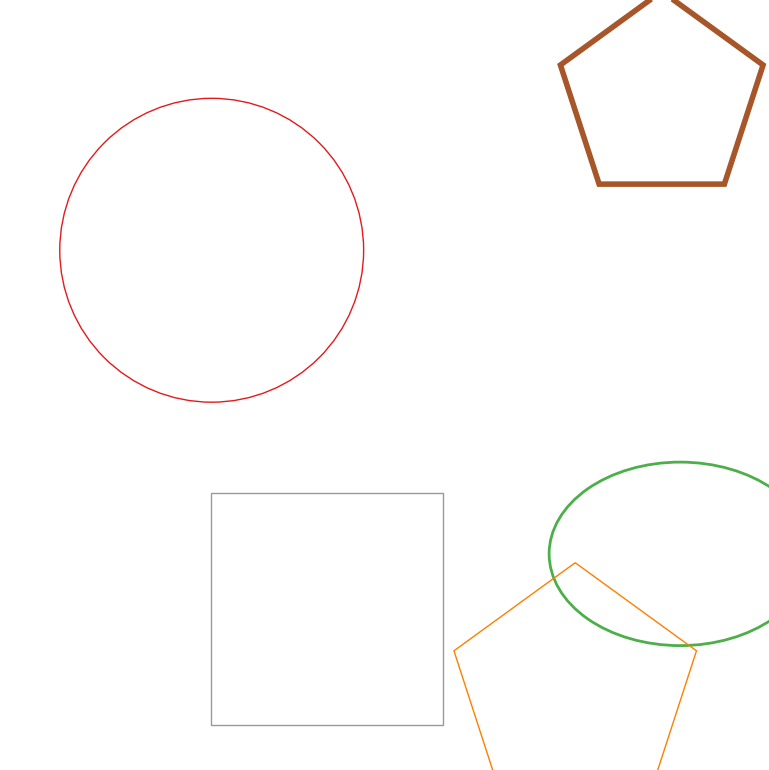[{"shape": "circle", "thickness": 0.5, "radius": 0.99, "center": [0.275, 0.675]}, {"shape": "oval", "thickness": 1, "radius": 0.85, "center": [0.883, 0.281]}, {"shape": "pentagon", "thickness": 0.5, "radius": 0.83, "center": [0.747, 0.104]}, {"shape": "pentagon", "thickness": 2, "radius": 0.69, "center": [0.859, 0.873]}, {"shape": "square", "thickness": 0.5, "radius": 0.75, "center": [0.425, 0.209]}]